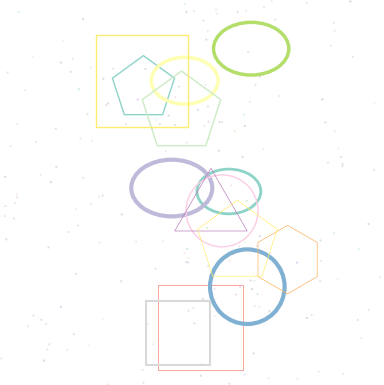[{"shape": "pentagon", "thickness": 1, "radius": 0.42, "center": [0.373, 0.771]}, {"shape": "oval", "thickness": 2, "radius": 0.41, "center": [0.594, 0.503]}, {"shape": "oval", "thickness": 2.5, "radius": 0.43, "center": [0.48, 0.79]}, {"shape": "oval", "thickness": 3, "radius": 0.53, "center": [0.446, 0.512]}, {"shape": "square", "thickness": 0.5, "radius": 0.55, "center": [0.521, 0.149]}, {"shape": "circle", "thickness": 3, "radius": 0.48, "center": [0.642, 0.255]}, {"shape": "hexagon", "thickness": 0.5, "radius": 0.44, "center": [0.747, 0.326]}, {"shape": "oval", "thickness": 2.5, "radius": 0.49, "center": [0.652, 0.874]}, {"shape": "circle", "thickness": 1, "radius": 0.47, "center": [0.577, 0.452]}, {"shape": "square", "thickness": 1.5, "radius": 0.42, "center": [0.463, 0.135]}, {"shape": "triangle", "thickness": 0.5, "radius": 0.54, "center": [0.548, 0.454]}, {"shape": "pentagon", "thickness": 1, "radius": 0.54, "center": [0.471, 0.708]}, {"shape": "square", "thickness": 1, "radius": 0.6, "center": [0.368, 0.79]}, {"shape": "pentagon", "thickness": 0.5, "radius": 0.54, "center": [0.617, 0.371]}]